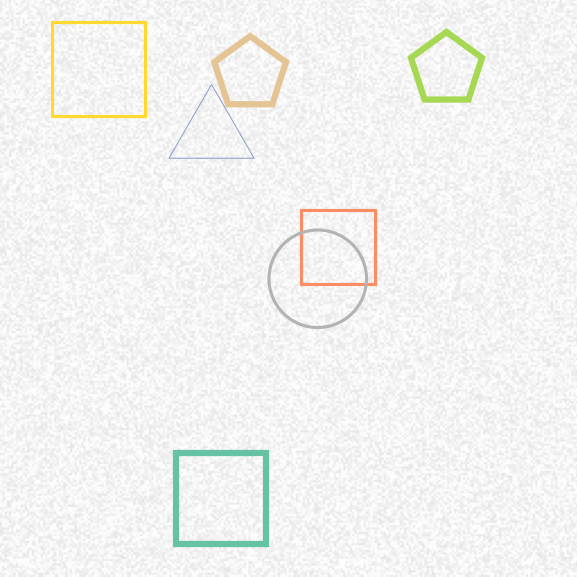[{"shape": "square", "thickness": 3, "radius": 0.39, "center": [0.383, 0.136]}, {"shape": "square", "thickness": 1.5, "radius": 0.32, "center": [0.585, 0.572]}, {"shape": "triangle", "thickness": 0.5, "radius": 0.43, "center": [0.366, 0.768]}, {"shape": "pentagon", "thickness": 3, "radius": 0.32, "center": [0.773, 0.879]}, {"shape": "square", "thickness": 1.5, "radius": 0.4, "center": [0.171, 0.88]}, {"shape": "pentagon", "thickness": 3, "radius": 0.33, "center": [0.433, 0.871]}, {"shape": "circle", "thickness": 1.5, "radius": 0.42, "center": [0.55, 0.516]}]